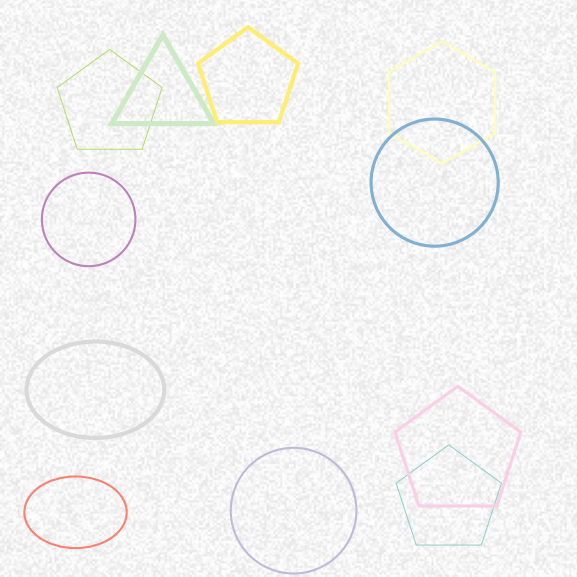[{"shape": "pentagon", "thickness": 0.5, "radius": 0.48, "center": [0.777, 0.133]}, {"shape": "hexagon", "thickness": 1, "radius": 0.53, "center": [0.765, 0.822]}, {"shape": "circle", "thickness": 1, "radius": 0.54, "center": [0.508, 0.115]}, {"shape": "oval", "thickness": 1, "radius": 0.44, "center": [0.131, 0.112]}, {"shape": "circle", "thickness": 1.5, "radius": 0.55, "center": [0.753, 0.683]}, {"shape": "pentagon", "thickness": 0.5, "radius": 0.48, "center": [0.19, 0.818]}, {"shape": "pentagon", "thickness": 1.5, "radius": 0.57, "center": [0.793, 0.216]}, {"shape": "oval", "thickness": 2, "radius": 0.6, "center": [0.165, 0.324]}, {"shape": "circle", "thickness": 1, "radius": 0.4, "center": [0.154, 0.619]}, {"shape": "triangle", "thickness": 2.5, "radius": 0.51, "center": [0.282, 0.836]}, {"shape": "pentagon", "thickness": 2, "radius": 0.45, "center": [0.429, 0.861]}]